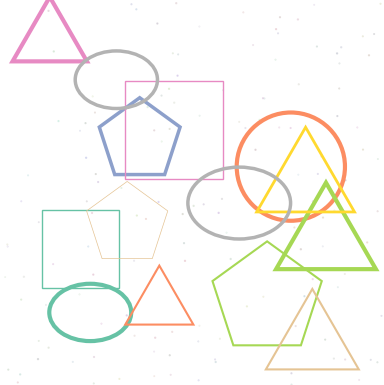[{"shape": "oval", "thickness": 3, "radius": 0.53, "center": [0.234, 0.188]}, {"shape": "square", "thickness": 1, "radius": 0.5, "center": [0.209, 0.354]}, {"shape": "triangle", "thickness": 1.5, "radius": 0.51, "center": [0.414, 0.208]}, {"shape": "circle", "thickness": 3, "radius": 0.7, "center": [0.755, 0.567]}, {"shape": "pentagon", "thickness": 2.5, "radius": 0.55, "center": [0.363, 0.636]}, {"shape": "triangle", "thickness": 3, "radius": 0.56, "center": [0.129, 0.896]}, {"shape": "square", "thickness": 1, "radius": 0.64, "center": [0.452, 0.662]}, {"shape": "triangle", "thickness": 3, "radius": 0.75, "center": [0.847, 0.376]}, {"shape": "pentagon", "thickness": 1.5, "radius": 0.75, "center": [0.694, 0.224]}, {"shape": "triangle", "thickness": 2, "radius": 0.73, "center": [0.794, 0.523]}, {"shape": "triangle", "thickness": 1.5, "radius": 0.7, "center": [0.811, 0.11]}, {"shape": "pentagon", "thickness": 0.5, "radius": 0.55, "center": [0.33, 0.418]}, {"shape": "oval", "thickness": 2.5, "radius": 0.67, "center": [0.621, 0.473]}, {"shape": "oval", "thickness": 2.5, "radius": 0.53, "center": [0.302, 0.793]}]